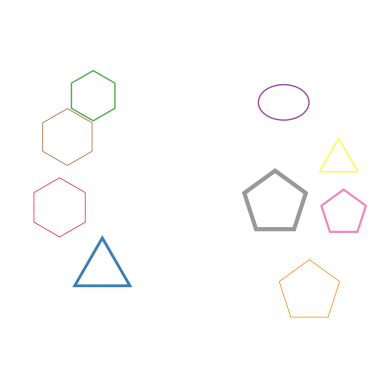[{"shape": "hexagon", "thickness": 0.5, "radius": 0.38, "center": [0.155, 0.461]}, {"shape": "triangle", "thickness": 2, "radius": 0.41, "center": [0.266, 0.299]}, {"shape": "hexagon", "thickness": 1, "radius": 0.33, "center": [0.242, 0.751]}, {"shape": "oval", "thickness": 1, "radius": 0.33, "center": [0.737, 0.734]}, {"shape": "pentagon", "thickness": 0.5, "radius": 0.41, "center": [0.804, 0.243]}, {"shape": "triangle", "thickness": 1, "radius": 0.29, "center": [0.879, 0.583]}, {"shape": "hexagon", "thickness": 0.5, "radius": 0.37, "center": [0.175, 0.644]}, {"shape": "pentagon", "thickness": 1.5, "radius": 0.3, "center": [0.893, 0.447]}, {"shape": "pentagon", "thickness": 3, "radius": 0.42, "center": [0.714, 0.473]}]